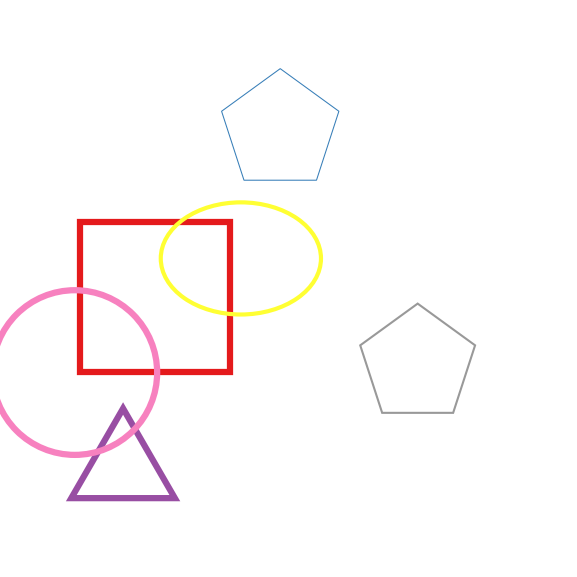[{"shape": "square", "thickness": 3, "radius": 0.65, "center": [0.268, 0.485]}, {"shape": "pentagon", "thickness": 0.5, "radius": 0.53, "center": [0.485, 0.773]}, {"shape": "triangle", "thickness": 3, "radius": 0.52, "center": [0.213, 0.188]}, {"shape": "oval", "thickness": 2, "radius": 0.69, "center": [0.417, 0.552]}, {"shape": "circle", "thickness": 3, "radius": 0.71, "center": [0.13, 0.354]}, {"shape": "pentagon", "thickness": 1, "radius": 0.52, "center": [0.723, 0.369]}]